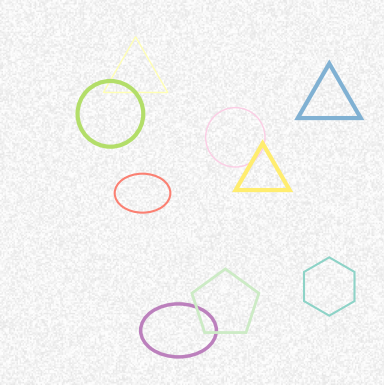[{"shape": "hexagon", "thickness": 1.5, "radius": 0.38, "center": [0.855, 0.256]}, {"shape": "triangle", "thickness": 1, "radius": 0.48, "center": [0.352, 0.808]}, {"shape": "oval", "thickness": 1.5, "radius": 0.36, "center": [0.37, 0.498]}, {"shape": "triangle", "thickness": 3, "radius": 0.47, "center": [0.855, 0.741]}, {"shape": "circle", "thickness": 3, "radius": 0.43, "center": [0.287, 0.704]}, {"shape": "circle", "thickness": 1, "radius": 0.39, "center": [0.611, 0.643]}, {"shape": "oval", "thickness": 2.5, "radius": 0.49, "center": [0.464, 0.142]}, {"shape": "pentagon", "thickness": 2, "radius": 0.46, "center": [0.585, 0.21]}, {"shape": "triangle", "thickness": 3, "radius": 0.4, "center": [0.682, 0.547]}]